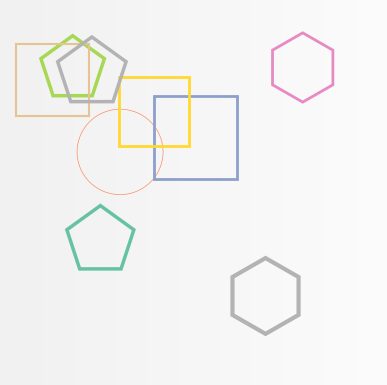[{"shape": "pentagon", "thickness": 2.5, "radius": 0.45, "center": [0.259, 0.375]}, {"shape": "circle", "thickness": 0.5, "radius": 0.55, "center": [0.31, 0.605]}, {"shape": "square", "thickness": 2, "radius": 0.54, "center": [0.505, 0.644]}, {"shape": "hexagon", "thickness": 2, "radius": 0.45, "center": [0.781, 0.825]}, {"shape": "pentagon", "thickness": 2.5, "radius": 0.43, "center": [0.188, 0.821]}, {"shape": "square", "thickness": 2, "radius": 0.45, "center": [0.398, 0.711]}, {"shape": "square", "thickness": 1.5, "radius": 0.47, "center": [0.134, 0.792]}, {"shape": "hexagon", "thickness": 3, "radius": 0.49, "center": [0.685, 0.231]}, {"shape": "pentagon", "thickness": 2.5, "radius": 0.46, "center": [0.237, 0.811]}]